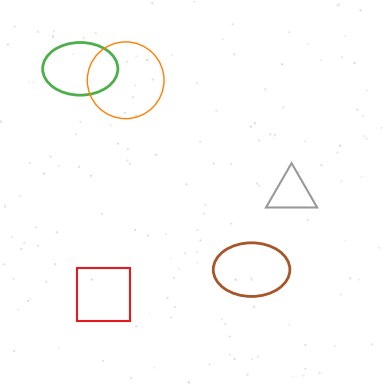[{"shape": "square", "thickness": 1.5, "radius": 0.35, "center": [0.269, 0.235]}, {"shape": "oval", "thickness": 2, "radius": 0.49, "center": [0.208, 0.821]}, {"shape": "circle", "thickness": 1, "radius": 0.5, "center": [0.326, 0.791]}, {"shape": "oval", "thickness": 2, "radius": 0.5, "center": [0.653, 0.3]}, {"shape": "triangle", "thickness": 1.5, "radius": 0.38, "center": [0.757, 0.499]}]